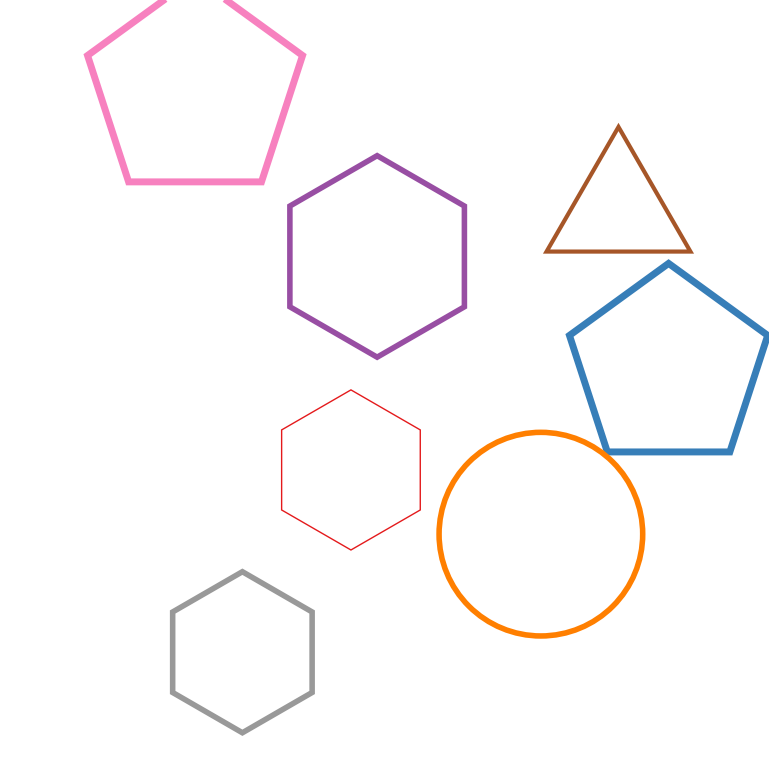[{"shape": "hexagon", "thickness": 0.5, "radius": 0.52, "center": [0.456, 0.39]}, {"shape": "pentagon", "thickness": 2.5, "radius": 0.68, "center": [0.868, 0.523]}, {"shape": "hexagon", "thickness": 2, "radius": 0.65, "center": [0.49, 0.667]}, {"shape": "circle", "thickness": 2, "radius": 0.66, "center": [0.702, 0.306]}, {"shape": "triangle", "thickness": 1.5, "radius": 0.54, "center": [0.803, 0.727]}, {"shape": "pentagon", "thickness": 2.5, "radius": 0.73, "center": [0.253, 0.883]}, {"shape": "hexagon", "thickness": 2, "radius": 0.52, "center": [0.315, 0.153]}]